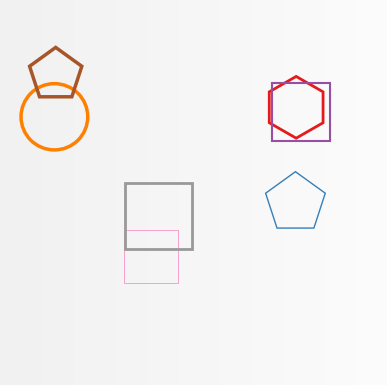[{"shape": "hexagon", "thickness": 2, "radius": 0.4, "center": [0.764, 0.721]}, {"shape": "pentagon", "thickness": 1, "radius": 0.4, "center": [0.762, 0.473]}, {"shape": "square", "thickness": 1.5, "radius": 0.38, "center": [0.776, 0.71]}, {"shape": "circle", "thickness": 2.5, "radius": 0.43, "center": [0.14, 0.697]}, {"shape": "pentagon", "thickness": 2.5, "radius": 0.35, "center": [0.144, 0.806]}, {"shape": "square", "thickness": 0.5, "radius": 0.35, "center": [0.391, 0.333]}, {"shape": "square", "thickness": 2, "radius": 0.43, "center": [0.409, 0.439]}]